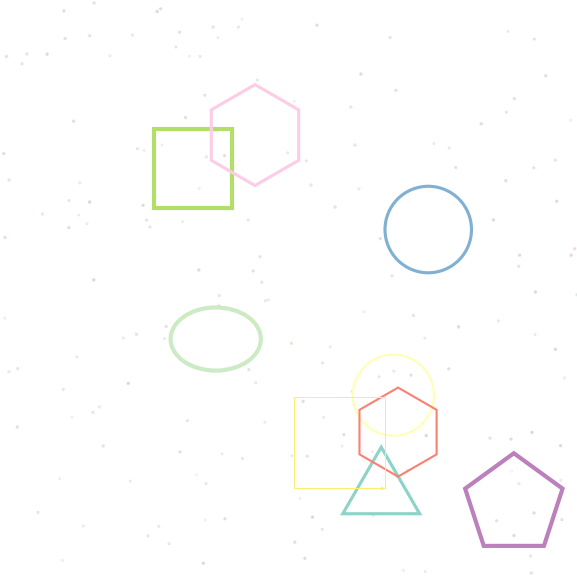[{"shape": "triangle", "thickness": 1.5, "radius": 0.38, "center": [0.66, 0.148]}, {"shape": "circle", "thickness": 1, "radius": 0.35, "center": [0.681, 0.315]}, {"shape": "hexagon", "thickness": 1, "radius": 0.39, "center": [0.689, 0.251]}, {"shape": "circle", "thickness": 1.5, "radius": 0.37, "center": [0.742, 0.602]}, {"shape": "square", "thickness": 2, "radius": 0.34, "center": [0.335, 0.707]}, {"shape": "hexagon", "thickness": 1.5, "radius": 0.44, "center": [0.442, 0.765]}, {"shape": "pentagon", "thickness": 2, "radius": 0.44, "center": [0.89, 0.126]}, {"shape": "oval", "thickness": 2, "radius": 0.39, "center": [0.374, 0.412]}, {"shape": "square", "thickness": 0.5, "radius": 0.39, "center": [0.588, 0.233]}]